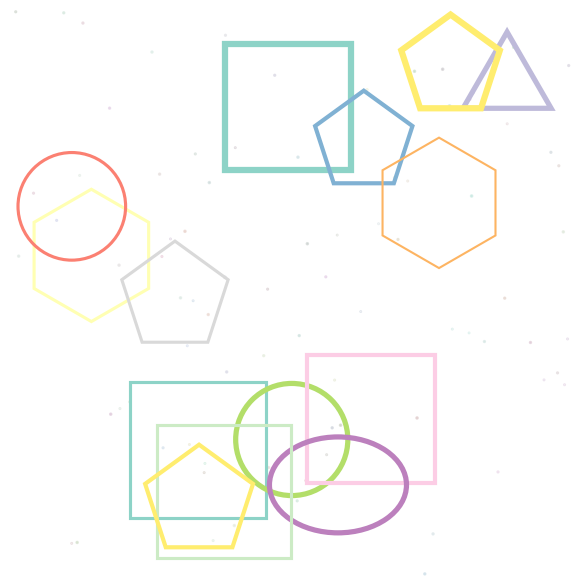[{"shape": "square", "thickness": 1.5, "radius": 0.59, "center": [0.343, 0.22]}, {"shape": "square", "thickness": 3, "radius": 0.55, "center": [0.499, 0.814]}, {"shape": "hexagon", "thickness": 1.5, "radius": 0.57, "center": [0.158, 0.557]}, {"shape": "triangle", "thickness": 2.5, "radius": 0.44, "center": [0.878, 0.856]}, {"shape": "circle", "thickness": 1.5, "radius": 0.47, "center": [0.124, 0.642]}, {"shape": "pentagon", "thickness": 2, "radius": 0.44, "center": [0.63, 0.753]}, {"shape": "hexagon", "thickness": 1, "radius": 0.56, "center": [0.76, 0.648]}, {"shape": "circle", "thickness": 2.5, "radius": 0.49, "center": [0.505, 0.238]}, {"shape": "square", "thickness": 2, "radius": 0.55, "center": [0.643, 0.274]}, {"shape": "pentagon", "thickness": 1.5, "radius": 0.48, "center": [0.303, 0.485]}, {"shape": "oval", "thickness": 2.5, "radius": 0.59, "center": [0.585, 0.16]}, {"shape": "square", "thickness": 1.5, "radius": 0.58, "center": [0.388, 0.148]}, {"shape": "pentagon", "thickness": 3, "radius": 0.45, "center": [0.78, 0.884]}, {"shape": "pentagon", "thickness": 2, "radius": 0.49, "center": [0.345, 0.131]}]